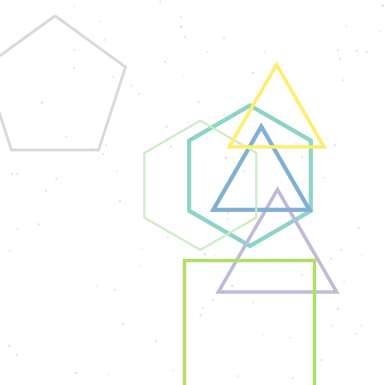[{"shape": "hexagon", "thickness": 3, "radius": 0.91, "center": [0.649, 0.544]}, {"shape": "triangle", "thickness": 2.5, "radius": 0.89, "center": [0.721, 0.33]}, {"shape": "triangle", "thickness": 3, "radius": 0.72, "center": [0.679, 0.527]}, {"shape": "square", "thickness": 2.5, "radius": 0.84, "center": [0.647, 0.157]}, {"shape": "pentagon", "thickness": 2, "radius": 0.96, "center": [0.143, 0.766]}, {"shape": "hexagon", "thickness": 1.5, "radius": 0.84, "center": [0.52, 0.519]}, {"shape": "triangle", "thickness": 2.5, "radius": 0.71, "center": [0.718, 0.69]}]